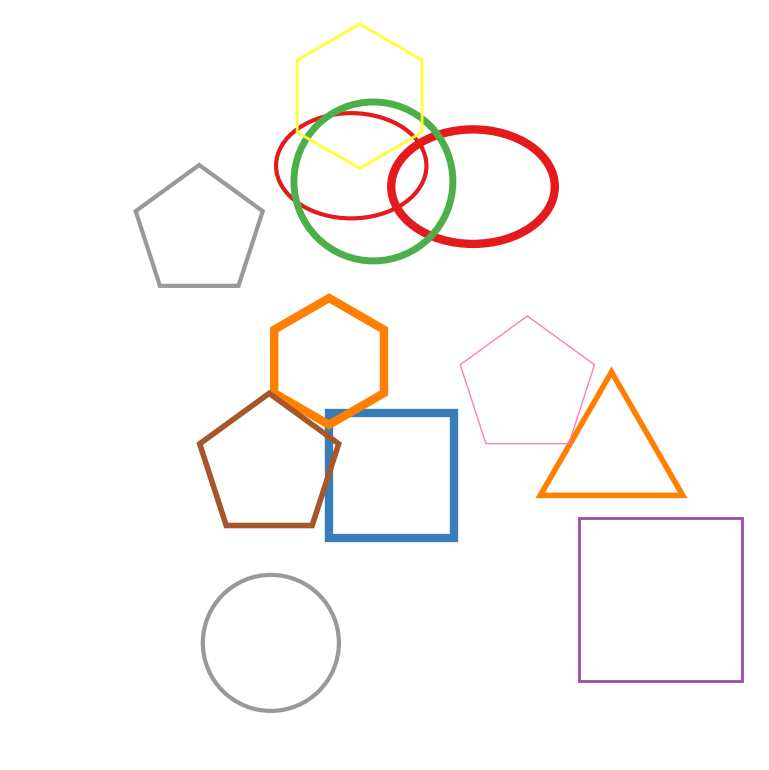[{"shape": "oval", "thickness": 1.5, "radius": 0.49, "center": [0.456, 0.785]}, {"shape": "oval", "thickness": 3, "radius": 0.53, "center": [0.614, 0.758]}, {"shape": "square", "thickness": 3, "radius": 0.4, "center": [0.508, 0.383]}, {"shape": "circle", "thickness": 2.5, "radius": 0.52, "center": [0.485, 0.764]}, {"shape": "square", "thickness": 1, "radius": 0.53, "center": [0.858, 0.221]}, {"shape": "triangle", "thickness": 2, "radius": 0.53, "center": [0.794, 0.41]}, {"shape": "hexagon", "thickness": 3, "radius": 0.41, "center": [0.427, 0.531]}, {"shape": "hexagon", "thickness": 1, "radius": 0.47, "center": [0.467, 0.875]}, {"shape": "pentagon", "thickness": 2, "radius": 0.47, "center": [0.35, 0.394]}, {"shape": "pentagon", "thickness": 0.5, "radius": 0.46, "center": [0.685, 0.498]}, {"shape": "circle", "thickness": 1.5, "radius": 0.44, "center": [0.352, 0.165]}, {"shape": "pentagon", "thickness": 1.5, "radius": 0.43, "center": [0.259, 0.699]}]